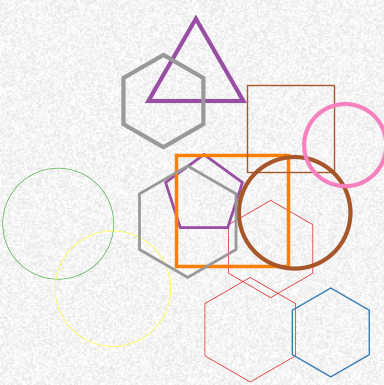[{"shape": "hexagon", "thickness": 0.5, "radius": 0.68, "center": [0.65, 0.144]}, {"shape": "hexagon", "thickness": 0.5, "radius": 0.63, "center": [0.703, 0.353]}, {"shape": "hexagon", "thickness": 1, "radius": 0.58, "center": [0.859, 0.136]}, {"shape": "circle", "thickness": 0.5, "radius": 0.72, "center": [0.151, 0.419]}, {"shape": "pentagon", "thickness": 2, "radius": 0.52, "center": [0.53, 0.494]}, {"shape": "triangle", "thickness": 3, "radius": 0.71, "center": [0.509, 0.809]}, {"shape": "square", "thickness": 2.5, "radius": 0.72, "center": [0.603, 0.453]}, {"shape": "circle", "thickness": 0.5, "radius": 0.75, "center": [0.293, 0.25]}, {"shape": "square", "thickness": 1, "radius": 0.56, "center": [0.755, 0.666]}, {"shape": "circle", "thickness": 3, "radius": 0.72, "center": [0.765, 0.447]}, {"shape": "circle", "thickness": 3, "radius": 0.53, "center": [0.897, 0.623]}, {"shape": "hexagon", "thickness": 3, "radius": 0.6, "center": [0.424, 0.737]}, {"shape": "hexagon", "thickness": 2, "radius": 0.72, "center": [0.488, 0.424]}]